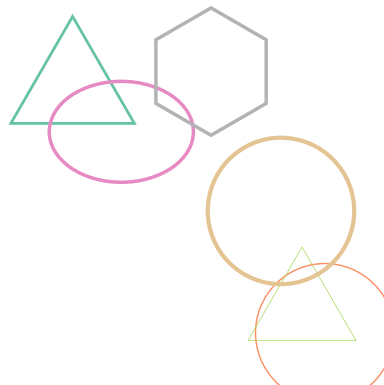[{"shape": "triangle", "thickness": 2, "radius": 0.93, "center": [0.189, 0.772]}, {"shape": "circle", "thickness": 1, "radius": 0.9, "center": [0.844, 0.135]}, {"shape": "oval", "thickness": 2.5, "radius": 0.94, "center": [0.315, 0.658]}, {"shape": "triangle", "thickness": 0.5, "radius": 0.81, "center": [0.784, 0.196]}, {"shape": "circle", "thickness": 3, "radius": 0.95, "center": [0.73, 0.452]}, {"shape": "hexagon", "thickness": 2.5, "radius": 0.83, "center": [0.548, 0.814]}]